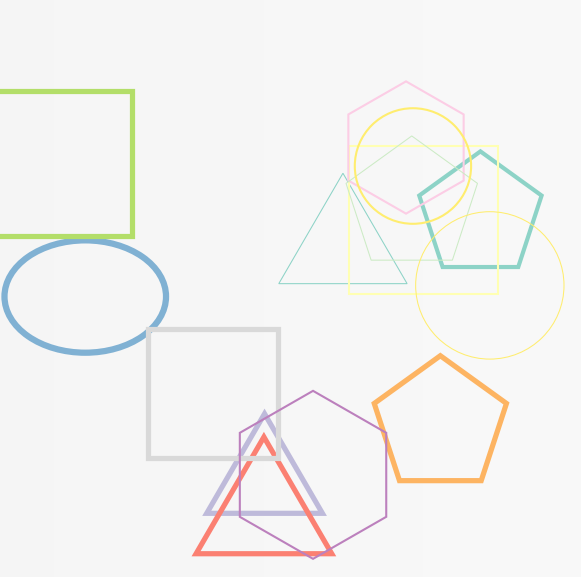[{"shape": "pentagon", "thickness": 2, "radius": 0.55, "center": [0.827, 0.626]}, {"shape": "triangle", "thickness": 0.5, "radius": 0.64, "center": [0.59, 0.572]}, {"shape": "square", "thickness": 1, "radius": 0.64, "center": [0.728, 0.618]}, {"shape": "triangle", "thickness": 2.5, "radius": 0.57, "center": [0.455, 0.168]}, {"shape": "triangle", "thickness": 2.5, "radius": 0.67, "center": [0.454, 0.108]}, {"shape": "oval", "thickness": 3, "radius": 0.69, "center": [0.147, 0.486]}, {"shape": "pentagon", "thickness": 2.5, "radius": 0.6, "center": [0.758, 0.264]}, {"shape": "square", "thickness": 2.5, "radius": 0.63, "center": [0.101, 0.716]}, {"shape": "hexagon", "thickness": 1, "radius": 0.57, "center": [0.699, 0.744]}, {"shape": "square", "thickness": 2.5, "radius": 0.56, "center": [0.367, 0.318]}, {"shape": "hexagon", "thickness": 1, "radius": 0.73, "center": [0.539, 0.177]}, {"shape": "pentagon", "thickness": 0.5, "radius": 0.59, "center": [0.708, 0.645]}, {"shape": "circle", "thickness": 0.5, "radius": 0.64, "center": [0.843, 0.505]}, {"shape": "circle", "thickness": 1, "radius": 0.5, "center": [0.71, 0.712]}]